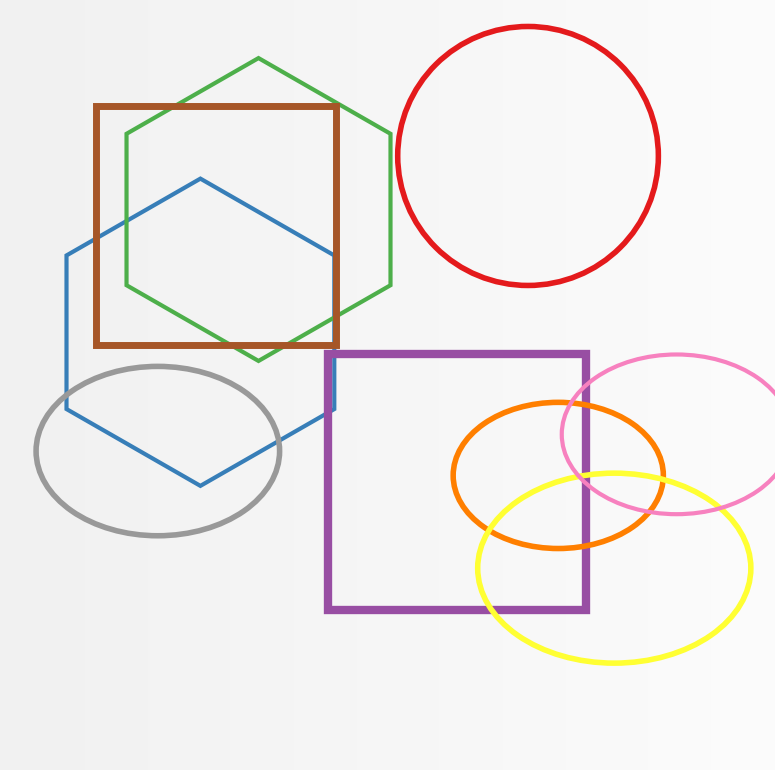[{"shape": "circle", "thickness": 2, "radius": 0.84, "center": [0.681, 0.797]}, {"shape": "hexagon", "thickness": 1.5, "radius": 1.0, "center": [0.259, 0.569]}, {"shape": "hexagon", "thickness": 1.5, "radius": 0.98, "center": [0.334, 0.728]}, {"shape": "square", "thickness": 3, "radius": 0.83, "center": [0.59, 0.374]}, {"shape": "oval", "thickness": 2, "radius": 0.68, "center": [0.72, 0.383]}, {"shape": "oval", "thickness": 2, "radius": 0.88, "center": [0.793, 0.262]}, {"shape": "square", "thickness": 2.5, "radius": 0.78, "center": [0.279, 0.707]}, {"shape": "oval", "thickness": 1.5, "radius": 0.74, "center": [0.873, 0.436]}, {"shape": "oval", "thickness": 2, "radius": 0.79, "center": [0.204, 0.414]}]